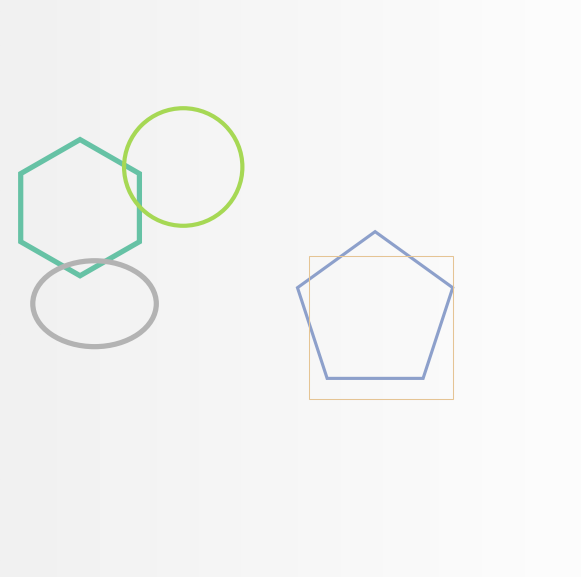[{"shape": "hexagon", "thickness": 2.5, "radius": 0.59, "center": [0.138, 0.64]}, {"shape": "pentagon", "thickness": 1.5, "radius": 0.7, "center": [0.645, 0.458]}, {"shape": "circle", "thickness": 2, "radius": 0.51, "center": [0.315, 0.71]}, {"shape": "square", "thickness": 0.5, "radius": 0.62, "center": [0.656, 0.432]}, {"shape": "oval", "thickness": 2.5, "radius": 0.53, "center": [0.163, 0.473]}]